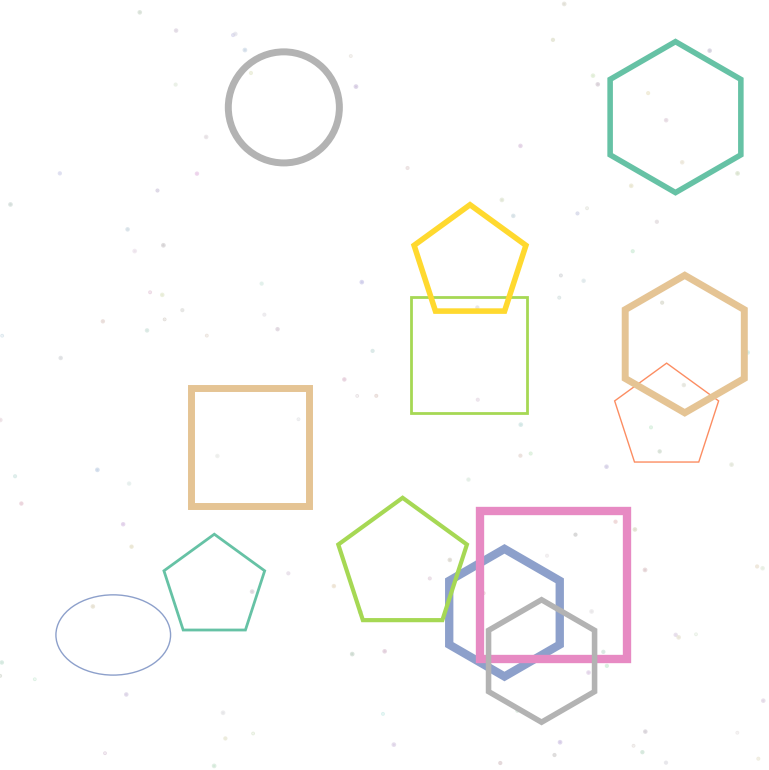[{"shape": "hexagon", "thickness": 2, "radius": 0.49, "center": [0.877, 0.848]}, {"shape": "pentagon", "thickness": 1, "radius": 0.34, "center": [0.278, 0.237]}, {"shape": "pentagon", "thickness": 0.5, "radius": 0.35, "center": [0.866, 0.457]}, {"shape": "oval", "thickness": 0.5, "radius": 0.37, "center": [0.147, 0.175]}, {"shape": "hexagon", "thickness": 3, "radius": 0.41, "center": [0.655, 0.204]}, {"shape": "square", "thickness": 3, "radius": 0.48, "center": [0.719, 0.241]}, {"shape": "square", "thickness": 1, "radius": 0.38, "center": [0.609, 0.539]}, {"shape": "pentagon", "thickness": 1.5, "radius": 0.44, "center": [0.523, 0.266]}, {"shape": "pentagon", "thickness": 2, "radius": 0.38, "center": [0.61, 0.658]}, {"shape": "square", "thickness": 2.5, "radius": 0.38, "center": [0.325, 0.42]}, {"shape": "hexagon", "thickness": 2.5, "radius": 0.45, "center": [0.889, 0.553]}, {"shape": "circle", "thickness": 2.5, "radius": 0.36, "center": [0.369, 0.861]}, {"shape": "hexagon", "thickness": 2, "radius": 0.4, "center": [0.703, 0.142]}]